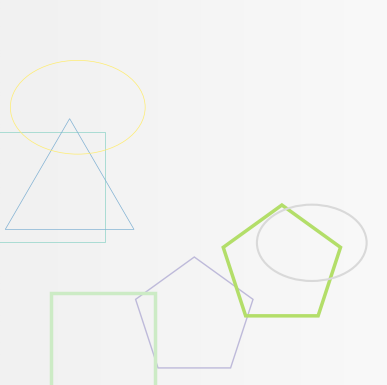[{"shape": "square", "thickness": 0.5, "radius": 0.71, "center": [0.128, 0.515]}, {"shape": "pentagon", "thickness": 1, "radius": 0.8, "center": [0.501, 0.173]}, {"shape": "triangle", "thickness": 0.5, "radius": 0.96, "center": [0.18, 0.5]}, {"shape": "pentagon", "thickness": 2.5, "radius": 0.8, "center": [0.727, 0.308]}, {"shape": "oval", "thickness": 1.5, "radius": 0.71, "center": [0.805, 0.369]}, {"shape": "square", "thickness": 2.5, "radius": 0.67, "center": [0.267, 0.105]}, {"shape": "oval", "thickness": 0.5, "radius": 0.87, "center": [0.201, 0.721]}]